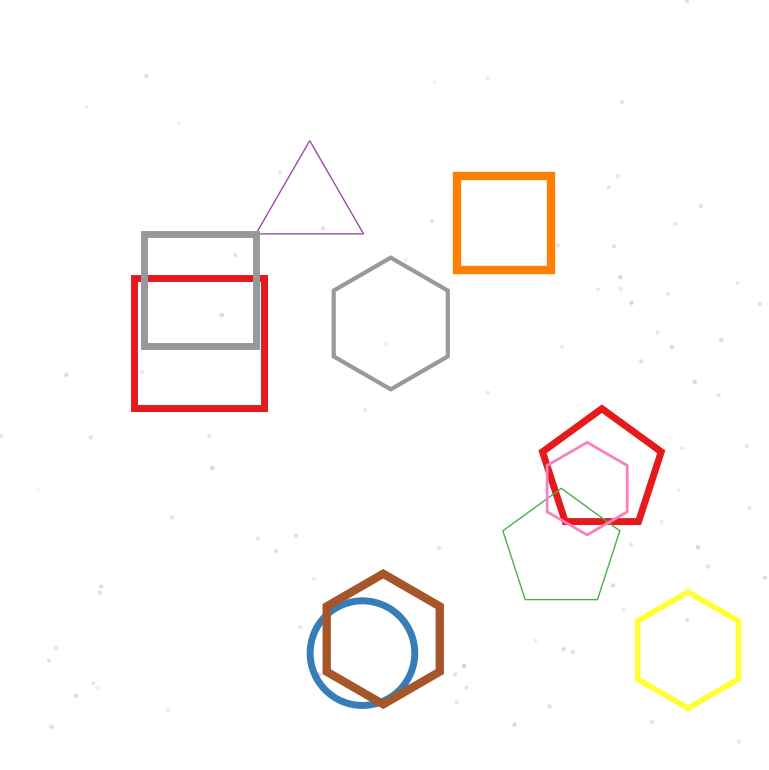[{"shape": "pentagon", "thickness": 2.5, "radius": 0.41, "center": [0.782, 0.388]}, {"shape": "square", "thickness": 2.5, "radius": 0.42, "center": [0.259, 0.555]}, {"shape": "circle", "thickness": 2.5, "radius": 0.34, "center": [0.471, 0.152]}, {"shape": "pentagon", "thickness": 0.5, "radius": 0.4, "center": [0.729, 0.286]}, {"shape": "triangle", "thickness": 0.5, "radius": 0.4, "center": [0.402, 0.737]}, {"shape": "square", "thickness": 3, "radius": 0.3, "center": [0.655, 0.71]}, {"shape": "hexagon", "thickness": 2, "radius": 0.38, "center": [0.894, 0.156]}, {"shape": "hexagon", "thickness": 3, "radius": 0.42, "center": [0.498, 0.17]}, {"shape": "hexagon", "thickness": 1, "radius": 0.3, "center": [0.763, 0.365]}, {"shape": "square", "thickness": 2.5, "radius": 0.36, "center": [0.26, 0.623]}, {"shape": "hexagon", "thickness": 1.5, "radius": 0.43, "center": [0.507, 0.58]}]